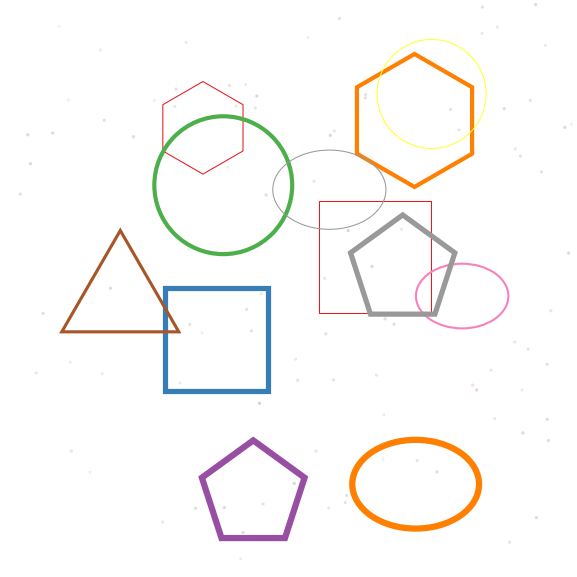[{"shape": "hexagon", "thickness": 0.5, "radius": 0.4, "center": [0.351, 0.778]}, {"shape": "square", "thickness": 0.5, "radius": 0.48, "center": [0.649, 0.555]}, {"shape": "square", "thickness": 2.5, "radius": 0.44, "center": [0.375, 0.412]}, {"shape": "circle", "thickness": 2, "radius": 0.6, "center": [0.387, 0.678]}, {"shape": "pentagon", "thickness": 3, "radius": 0.47, "center": [0.438, 0.143]}, {"shape": "oval", "thickness": 3, "radius": 0.55, "center": [0.72, 0.161]}, {"shape": "hexagon", "thickness": 2, "radius": 0.58, "center": [0.718, 0.791]}, {"shape": "circle", "thickness": 0.5, "radius": 0.47, "center": [0.747, 0.836]}, {"shape": "triangle", "thickness": 1.5, "radius": 0.58, "center": [0.208, 0.483]}, {"shape": "oval", "thickness": 1, "radius": 0.4, "center": [0.8, 0.487]}, {"shape": "oval", "thickness": 0.5, "radius": 0.49, "center": [0.57, 0.671]}, {"shape": "pentagon", "thickness": 2.5, "radius": 0.47, "center": [0.697, 0.532]}]